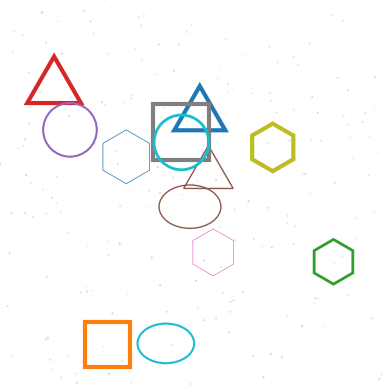[{"shape": "triangle", "thickness": 3, "radius": 0.38, "center": [0.519, 0.7]}, {"shape": "hexagon", "thickness": 0.5, "radius": 0.35, "center": [0.328, 0.593]}, {"shape": "square", "thickness": 3, "radius": 0.29, "center": [0.279, 0.105]}, {"shape": "hexagon", "thickness": 2, "radius": 0.29, "center": [0.866, 0.32]}, {"shape": "triangle", "thickness": 3, "radius": 0.4, "center": [0.141, 0.773]}, {"shape": "circle", "thickness": 1.5, "radius": 0.35, "center": [0.182, 0.663]}, {"shape": "triangle", "thickness": 1, "radius": 0.37, "center": [0.541, 0.548]}, {"shape": "oval", "thickness": 1, "radius": 0.4, "center": [0.493, 0.463]}, {"shape": "hexagon", "thickness": 0.5, "radius": 0.31, "center": [0.554, 0.344]}, {"shape": "square", "thickness": 3, "radius": 0.37, "center": [0.47, 0.657]}, {"shape": "hexagon", "thickness": 3, "radius": 0.31, "center": [0.708, 0.617]}, {"shape": "circle", "thickness": 2, "radius": 0.36, "center": [0.471, 0.63]}, {"shape": "oval", "thickness": 1.5, "radius": 0.37, "center": [0.431, 0.108]}]